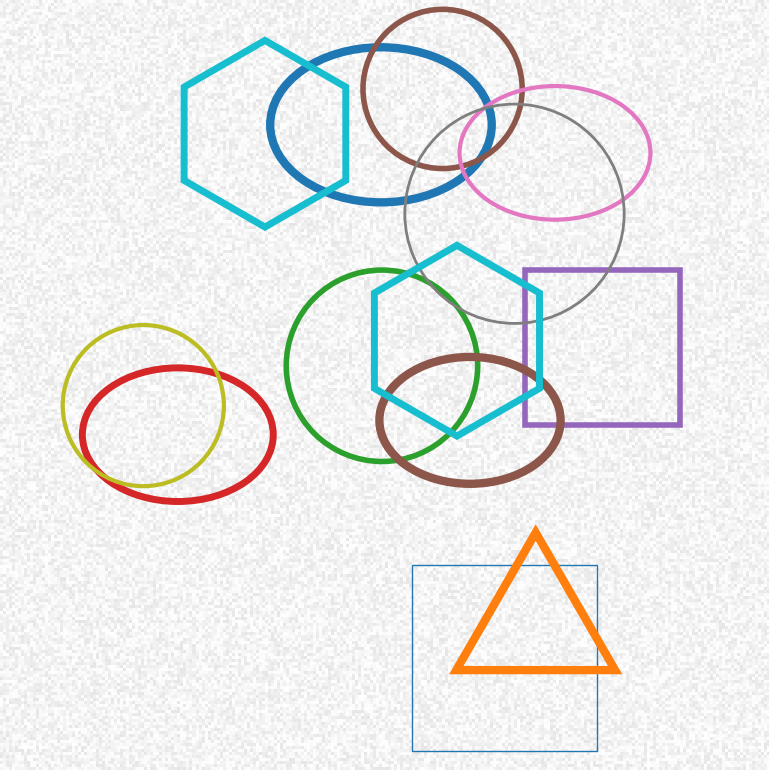[{"shape": "square", "thickness": 0.5, "radius": 0.6, "center": [0.655, 0.146]}, {"shape": "oval", "thickness": 3, "radius": 0.72, "center": [0.495, 0.838]}, {"shape": "triangle", "thickness": 3, "radius": 0.6, "center": [0.696, 0.189]}, {"shape": "circle", "thickness": 2, "radius": 0.62, "center": [0.496, 0.525]}, {"shape": "oval", "thickness": 2.5, "radius": 0.62, "center": [0.231, 0.435]}, {"shape": "square", "thickness": 2, "radius": 0.5, "center": [0.783, 0.549]}, {"shape": "oval", "thickness": 3, "radius": 0.59, "center": [0.61, 0.454]}, {"shape": "circle", "thickness": 2, "radius": 0.52, "center": [0.575, 0.884]}, {"shape": "oval", "thickness": 1.5, "radius": 0.62, "center": [0.721, 0.801]}, {"shape": "circle", "thickness": 1, "radius": 0.71, "center": [0.668, 0.722]}, {"shape": "circle", "thickness": 1.5, "radius": 0.52, "center": [0.186, 0.473]}, {"shape": "hexagon", "thickness": 2.5, "radius": 0.61, "center": [0.344, 0.826]}, {"shape": "hexagon", "thickness": 2.5, "radius": 0.62, "center": [0.593, 0.558]}]